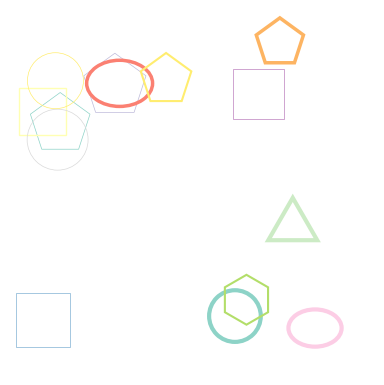[{"shape": "pentagon", "thickness": 0.5, "radius": 0.41, "center": [0.156, 0.678]}, {"shape": "circle", "thickness": 3, "radius": 0.34, "center": [0.61, 0.179]}, {"shape": "square", "thickness": 1, "radius": 0.3, "center": [0.11, 0.71]}, {"shape": "pentagon", "thickness": 0.5, "radius": 0.42, "center": [0.298, 0.777]}, {"shape": "oval", "thickness": 2.5, "radius": 0.43, "center": [0.311, 0.784]}, {"shape": "square", "thickness": 0.5, "radius": 0.35, "center": [0.111, 0.169]}, {"shape": "pentagon", "thickness": 2.5, "radius": 0.32, "center": [0.727, 0.889]}, {"shape": "hexagon", "thickness": 1.5, "radius": 0.32, "center": [0.64, 0.221]}, {"shape": "oval", "thickness": 3, "radius": 0.35, "center": [0.818, 0.148]}, {"shape": "circle", "thickness": 0.5, "radius": 0.4, "center": [0.15, 0.637]}, {"shape": "square", "thickness": 0.5, "radius": 0.33, "center": [0.671, 0.756]}, {"shape": "triangle", "thickness": 3, "radius": 0.37, "center": [0.76, 0.413]}, {"shape": "pentagon", "thickness": 1.5, "radius": 0.35, "center": [0.431, 0.793]}, {"shape": "circle", "thickness": 0.5, "radius": 0.36, "center": [0.144, 0.79]}]